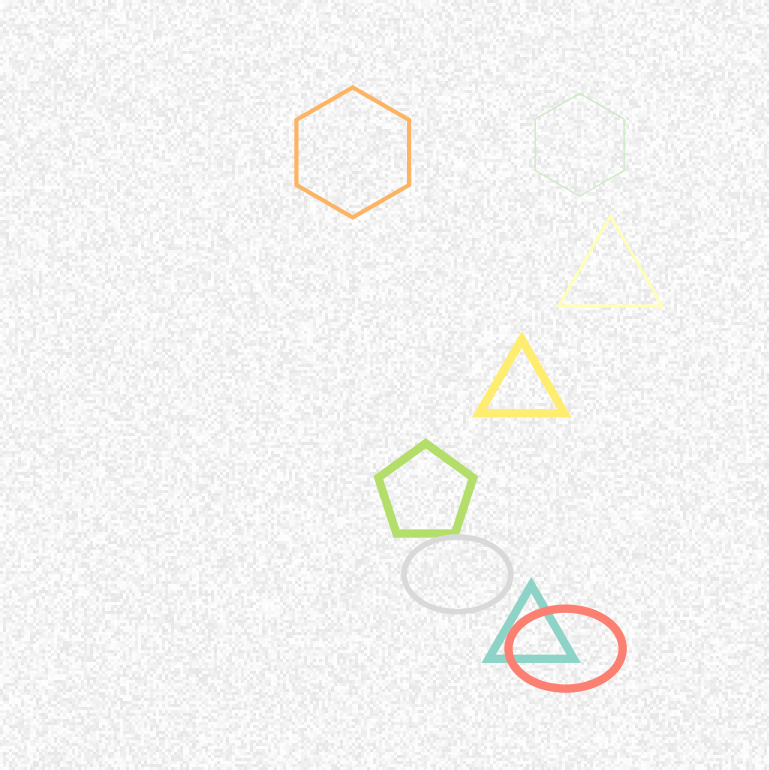[{"shape": "triangle", "thickness": 3, "radius": 0.32, "center": [0.69, 0.176]}, {"shape": "triangle", "thickness": 1, "radius": 0.39, "center": [0.793, 0.641]}, {"shape": "oval", "thickness": 3, "radius": 0.37, "center": [0.735, 0.158]}, {"shape": "hexagon", "thickness": 1.5, "radius": 0.42, "center": [0.458, 0.802]}, {"shape": "pentagon", "thickness": 3, "radius": 0.32, "center": [0.553, 0.36]}, {"shape": "oval", "thickness": 2, "radius": 0.35, "center": [0.594, 0.254]}, {"shape": "hexagon", "thickness": 0.5, "radius": 0.33, "center": [0.753, 0.812]}, {"shape": "triangle", "thickness": 3, "radius": 0.32, "center": [0.678, 0.495]}]